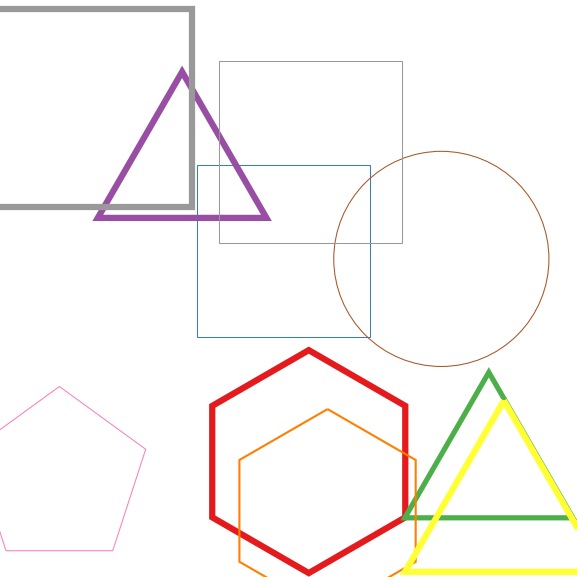[{"shape": "hexagon", "thickness": 3, "radius": 0.97, "center": [0.535, 0.2]}, {"shape": "square", "thickness": 0.5, "radius": 0.75, "center": [0.49, 0.564]}, {"shape": "triangle", "thickness": 2.5, "radius": 0.84, "center": [0.846, 0.186]}, {"shape": "triangle", "thickness": 3, "radius": 0.84, "center": [0.315, 0.706]}, {"shape": "hexagon", "thickness": 1, "radius": 0.88, "center": [0.567, 0.115]}, {"shape": "triangle", "thickness": 3, "radius": 0.99, "center": [0.873, 0.108]}, {"shape": "circle", "thickness": 0.5, "radius": 0.93, "center": [0.764, 0.551]}, {"shape": "pentagon", "thickness": 0.5, "radius": 0.79, "center": [0.103, 0.173]}, {"shape": "square", "thickness": 0.5, "radius": 0.79, "center": [0.538, 0.736]}, {"shape": "square", "thickness": 3, "radius": 0.86, "center": [0.16, 0.812]}]